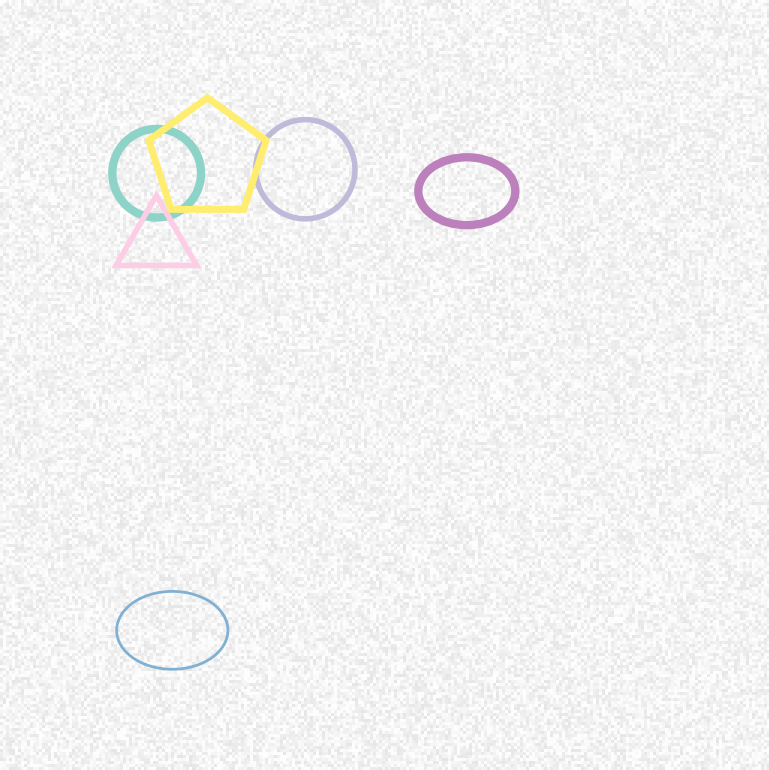[{"shape": "circle", "thickness": 3, "radius": 0.29, "center": [0.203, 0.775]}, {"shape": "circle", "thickness": 2, "radius": 0.32, "center": [0.397, 0.78]}, {"shape": "oval", "thickness": 1, "radius": 0.36, "center": [0.224, 0.181]}, {"shape": "triangle", "thickness": 2, "radius": 0.3, "center": [0.203, 0.686]}, {"shape": "oval", "thickness": 3, "radius": 0.31, "center": [0.606, 0.752]}, {"shape": "pentagon", "thickness": 2.5, "radius": 0.4, "center": [0.269, 0.793]}]